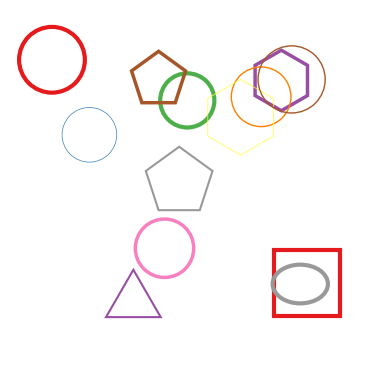[{"shape": "circle", "thickness": 3, "radius": 0.43, "center": [0.135, 0.845]}, {"shape": "square", "thickness": 3, "radius": 0.43, "center": [0.798, 0.264]}, {"shape": "circle", "thickness": 0.5, "radius": 0.35, "center": [0.232, 0.65]}, {"shape": "circle", "thickness": 3, "radius": 0.35, "center": [0.486, 0.739]}, {"shape": "hexagon", "thickness": 2.5, "radius": 0.39, "center": [0.731, 0.791]}, {"shape": "triangle", "thickness": 1.5, "radius": 0.41, "center": [0.346, 0.217]}, {"shape": "circle", "thickness": 1, "radius": 0.39, "center": [0.678, 0.749]}, {"shape": "hexagon", "thickness": 0.5, "radius": 0.49, "center": [0.625, 0.695]}, {"shape": "pentagon", "thickness": 2.5, "radius": 0.37, "center": [0.412, 0.793]}, {"shape": "circle", "thickness": 1, "radius": 0.44, "center": [0.757, 0.794]}, {"shape": "circle", "thickness": 2.5, "radius": 0.38, "center": [0.427, 0.355]}, {"shape": "pentagon", "thickness": 1.5, "radius": 0.46, "center": [0.465, 0.528]}, {"shape": "oval", "thickness": 3, "radius": 0.36, "center": [0.78, 0.262]}]